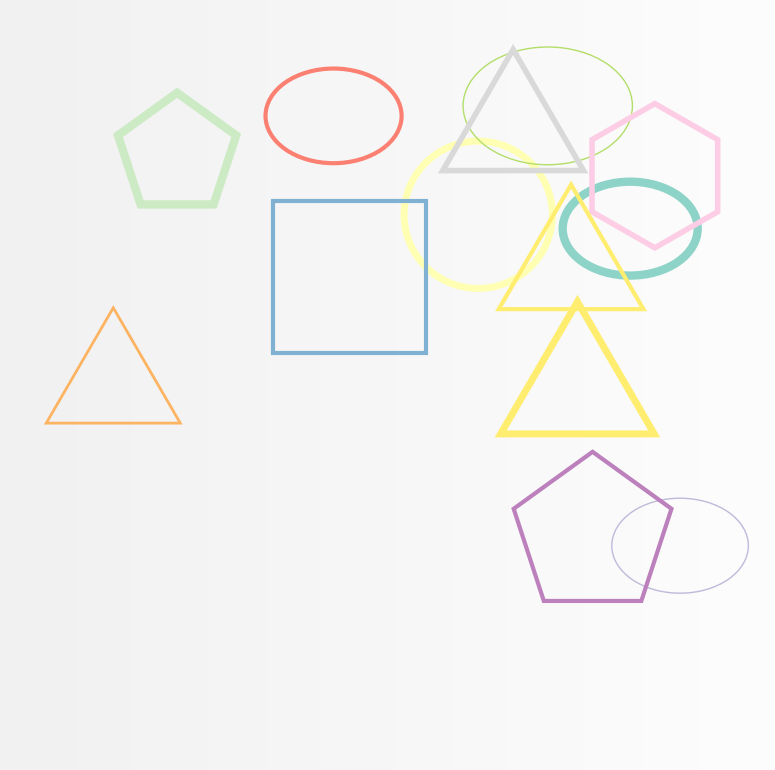[{"shape": "oval", "thickness": 3, "radius": 0.44, "center": [0.813, 0.703]}, {"shape": "circle", "thickness": 2.5, "radius": 0.48, "center": [0.617, 0.721]}, {"shape": "oval", "thickness": 0.5, "radius": 0.44, "center": [0.878, 0.291]}, {"shape": "oval", "thickness": 1.5, "radius": 0.44, "center": [0.43, 0.85]}, {"shape": "square", "thickness": 1.5, "radius": 0.49, "center": [0.451, 0.64]}, {"shape": "triangle", "thickness": 1, "radius": 0.5, "center": [0.146, 0.5]}, {"shape": "oval", "thickness": 0.5, "radius": 0.55, "center": [0.707, 0.862]}, {"shape": "hexagon", "thickness": 2, "radius": 0.47, "center": [0.845, 0.772]}, {"shape": "triangle", "thickness": 2, "radius": 0.52, "center": [0.662, 0.831]}, {"shape": "pentagon", "thickness": 1.5, "radius": 0.54, "center": [0.765, 0.306]}, {"shape": "pentagon", "thickness": 3, "radius": 0.4, "center": [0.229, 0.799]}, {"shape": "triangle", "thickness": 2.5, "radius": 0.57, "center": [0.745, 0.494]}, {"shape": "triangle", "thickness": 1.5, "radius": 0.54, "center": [0.737, 0.652]}]